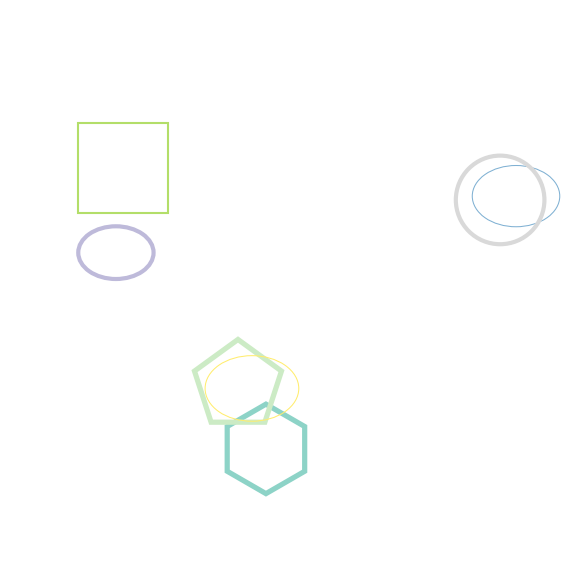[{"shape": "hexagon", "thickness": 2.5, "radius": 0.39, "center": [0.461, 0.222]}, {"shape": "oval", "thickness": 2, "radius": 0.33, "center": [0.201, 0.562]}, {"shape": "oval", "thickness": 0.5, "radius": 0.38, "center": [0.894, 0.66]}, {"shape": "square", "thickness": 1, "radius": 0.39, "center": [0.213, 0.708]}, {"shape": "circle", "thickness": 2, "radius": 0.38, "center": [0.866, 0.653]}, {"shape": "pentagon", "thickness": 2.5, "radius": 0.4, "center": [0.412, 0.332]}, {"shape": "oval", "thickness": 0.5, "radius": 0.41, "center": [0.436, 0.326]}]